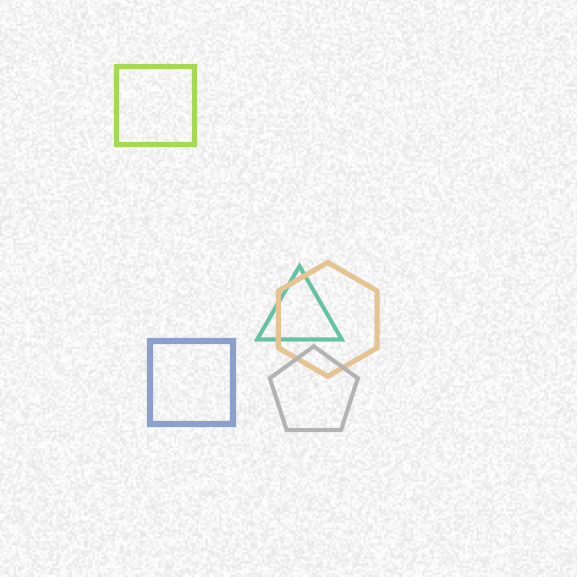[{"shape": "triangle", "thickness": 2, "radius": 0.42, "center": [0.519, 0.454]}, {"shape": "square", "thickness": 3, "radius": 0.36, "center": [0.332, 0.337]}, {"shape": "square", "thickness": 2.5, "radius": 0.34, "center": [0.268, 0.817]}, {"shape": "hexagon", "thickness": 2.5, "radius": 0.49, "center": [0.567, 0.446]}, {"shape": "pentagon", "thickness": 2, "radius": 0.4, "center": [0.543, 0.319]}]